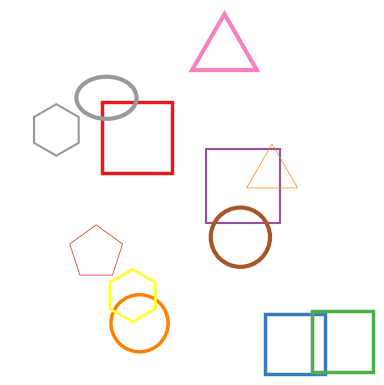[{"shape": "square", "thickness": 2.5, "radius": 0.46, "center": [0.355, 0.643]}, {"shape": "pentagon", "thickness": 0.5, "radius": 0.36, "center": [0.25, 0.344]}, {"shape": "square", "thickness": 2.5, "radius": 0.39, "center": [0.766, 0.106]}, {"shape": "square", "thickness": 2.5, "radius": 0.4, "center": [0.89, 0.113]}, {"shape": "square", "thickness": 1.5, "radius": 0.48, "center": [0.631, 0.517]}, {"shape": "circle", "thickness": 2.5, "radius": 0.37, "center": [0.362, 0.16]}, {"shape": "triangle", "thickness": 0.5, "radius": 0.38, "center": [0.707, 0.55]}, {"shape": "hexagon", "thickness": 2, "radius": 0.34, "center": [0.344, 0.232]}, {"shape": "circle", "thickness": 3, "radius": 0.39, "center": [0.624, 0.384]}, {"shape": "triangle", "thickness": 3, "radius": 0.49, "center": [0.583, 0.866]}, {"shape": "oval", "thickness": 3, "radius": 0.39, "center": [0.277, 0.746]}, {"shape": "hexagon", "thickness": 1.5, "radius": 0.33, "center": [0.146, 0.662]}]